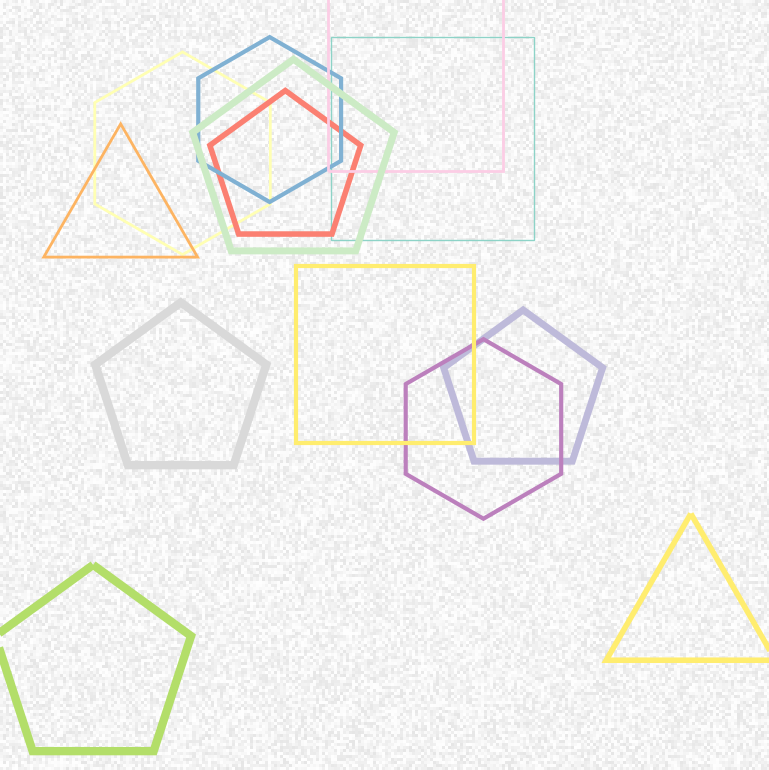[{"shape": "square", "thickness": 0.5, "radius": 0.66, "center": [0.561, 0.821]}, {"shape": "hexagon", "thickness": 1, "radius": 0.66, "center": [0.237, 0.801]}, {"shape": "pentagon", "thickness": 2.5, "radius": 0.54, "center": [0.679, 0.489]}, {"shape": "pentagon", "thickness": 2, "radius": 0.52, "center": [0.371, 0.779]}, {"shape": "hexagon", "thickness": 1.5, "radius": 0.54, "center": [0.35, 0.845]}, {"shape": "triangle", "thickness": 1, "radius": 0.58, "center": [0.157, 0.724]}, {"shape": "pentagon", "thickness": 3, "radius": 0.67, "center": [0.121, 0.133]}, {"shape": "square", "thickness": 1, "radius": 0.57, "center": [0.54, 0.892]}, {"shape": "pentagon", "thickness": 3, "radius": 0.58, "center": [0.235, 0.49]}, {"shape": "hexagon", "thickness": 1.5, "radius": 0.58, "center": [0.628, 0.443]}, {"shape": "pentagon", "thickness": 2.5, "radius": 0.69, "center": [0.381, 0.785]}, {"shape": "triangle", "thickness": 2, "radius": 0.63, "center": [0.897, 0.206]}, {"shape": "square", "thickness": 1.5, "radius": 0.58, "center": [0.5, 0.54]}]